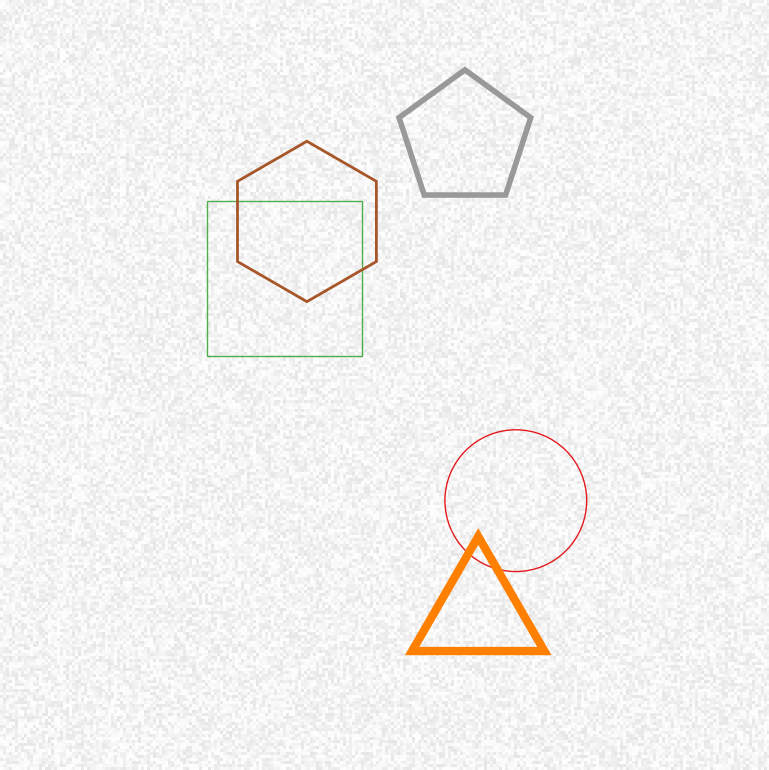[{"shape": "circle", "thickness": 0.5, "radius": 0.46, "center": [0.67, 0.35]}, {"shape": "square", "thickness": 0.5, "radius": 0.5, "center": [0.37, 0.638]}, {"shape": "triangle", "thickness": 3, "radius": 0.5, "center": [0.621, 0.204]}, {"shape": "hexagon", "thickness": 1, "radius": 0.52, "center": [0.399, 0.712]}, {"shape": "pentagon", "thickness": 2, "radius": 0.45, "center": [0.604, 0.819]}]